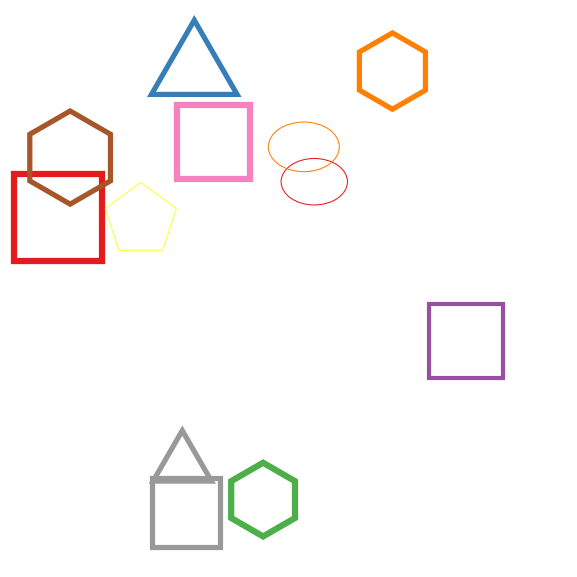[{"shape": "oval", "thickness": 0.5, "radius": 0.29, "center": [0.544, 0.684]}, {"shape": "square", "thickness": 3, "radius": 0.38, "center": [0.1, 0.622]}, {"shape": "triangle", "thickness": 2.5, "radius": 0.43, "center": [0.336, 0.878]}, {"shape": "hexagon", "thickness": 3, "radius": 0.32, "center": [0.456, 0.134]}, {"shape": "square", "thickness": 2, "radius": 0.32, "center": [0.807, 0.409]}, {"shape": "oval", "thickness": 0.5, "radius": 0.31, "center": [0.526, 0.745]}, {"shape": "hexagon", "thickness": 2.5, "radius": 0.33, "center": [0.68, 0.876]}, {"shape": "pentagon", "thickness": 0.5, "radius": 0.32, "center": [0.244, 0.618]}, {"shape": "hexagon", "thickness": 2.5, "radius": 0.4, "center": [0.121, 0.726]}, {"shape": "square", "thickness": 3, "radius": 0.32, "center": [0.37, 0.754]}, {"shape": "triangle", "thickness": 2.5, "radius": 0.29, "center": [0.316, 0.195]}, {"shape": "square", "thickness": 2.5, "radius": 0.3, "center": [0.322, 0.112]}]